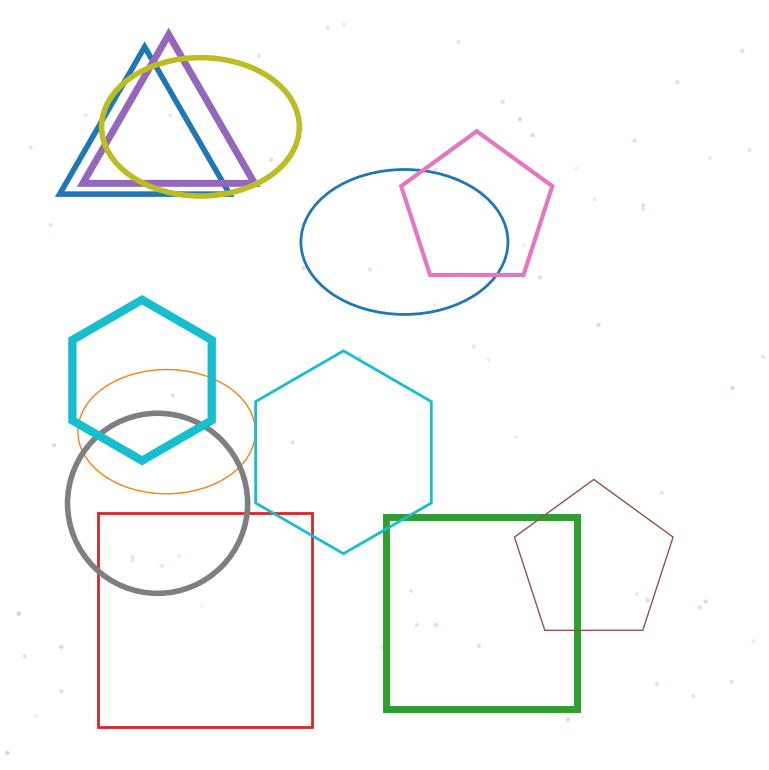[{"shape": "triangle", "thickness": 2, "radius": 0.64, "center": [0.188, 0.812]}, {"shape": "oval", "thickness": 1, "radius": 0.67, "center": [0.525, 0.686]}, {"shape": "oval", "thickness": 0.5, "radius": 0.58, "center": [0.216, 0.439]}, {"shape": "square", "thickness": 2.5, "radius": 0.62, "center": [0.626, 0.204]}, {"shape": "square", "thickness": 1, "radius": 0.69, "center": [0.266, 0.195]}, {"shape": "triangle", "thickness": 2.5, "radius": 0.64, "center": [0.219, 0.826]}, {"shape": "pentagon", "thickness": 0.5, "radius": 0.54, "center": [0.771, 0.269]}, {"shape": "pentagon", "thickness": 1.5, "radius": 0.52, "center": [0.619, 0.726]}, {"shape": "circle", "thickness": 2, "radius": 0.58, "center": [0.205, 0.346]}, {"shape": "oval", "thickness": 2, "radius": 0.64, "center": [0.26, 0.835]}, {"shape": "hexagon", "thickness": 1, "radius": 0.66, "center": [0.446, 0.413]}, {"shape": "hexagon", "thickness": 3, "radius": 0.52, "center": [0.184, 0.506]}]